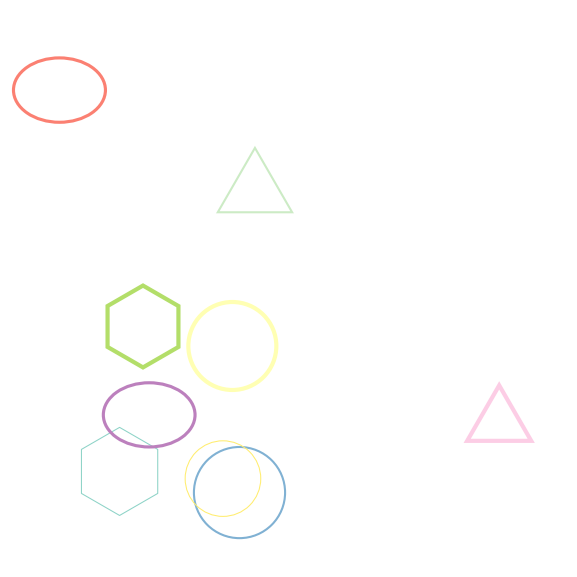[{"shape": "hexagon", "thickness": 0.5, "radius": 0.38, "center": [0.207, 0.183]}, {"shape": "circle", "thickness": 2, "radius": 0.38, "center": [0.402, 0.4]}, {"shape": "oval", "thickness": 1.5, "radius": 0.4, "center": [0.103, 0.843]}, {"shape": "circle", "thickness": 1, "radius": 0.39, "center": [0.415, 0.146]}, {"shape": "hexagon", "thickness": 2, "radius": 0.35, "center": [0.248, 0.434]}, {"shape": "triangle", "thickness": 2, "radius": 0.32, "center": [0.864, 0.268]}, {"shape": "oval", "thickness": 1.5, "radius": 0.4, "center": [0.258, 0.281]}, {"shape": "triangle", "thickness": 1, "radius": 0.37, "center": [0.441, 0.669]}, {"shape": "circle", "thickness": 0.5, "radius": 0.33, "center": [0.386, 0.17]}]